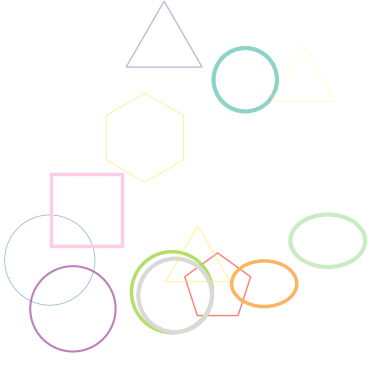[{"shape": "circle", "thickness": 3, "radius": 0.41, "center": [0.637, 0.793]}, {"shape": "triangle", "thickness": 0.5, "radius": 0.48, "center": [0.788, 0.784]}, {"shape": "triangle", "thickness": 1, "radius": 0.57, "center": [0.426, 0.883]}, {"shape": "pentagon", "thickness": 1, "radius": 0.45, "center": [0.565, 0.253]}, {"shape": "circle", "thickness": 0.5, "radius": 0.59, "center": [0.129, 0.324]}, {"shape": "oval", "thickness": 2.5, "radius": 0.42, "center": [0.686, 0.263]}, {"shape": "circle", "thickness": 2.5, "radius": 0.53, "center": [0.447, 0.241]}, {"shape": "square", "thickness": 2.5, "radius": 0.46, "center": [0.225, 0.455]}, {"shape": "circle", "thickness": 3, "radius": 0.48, "center": [0.455, 0.233]}, {"shape": "circle", "thickness": 1.5, "radius": 0.55, "center": [0.189, 0.198]}, {"shape": "oval", "thickness": 3, "radius": 0.49, "center": [0.851, 0.375]}, {"shape": "hexagon", "thickness": 0.5, "radius": 0.58, "center": [0.376, 0.642]}, {"shape": "triangle", "thickness": 0.5, "radius": 0.48, "center": [0.514, 0.317]}]